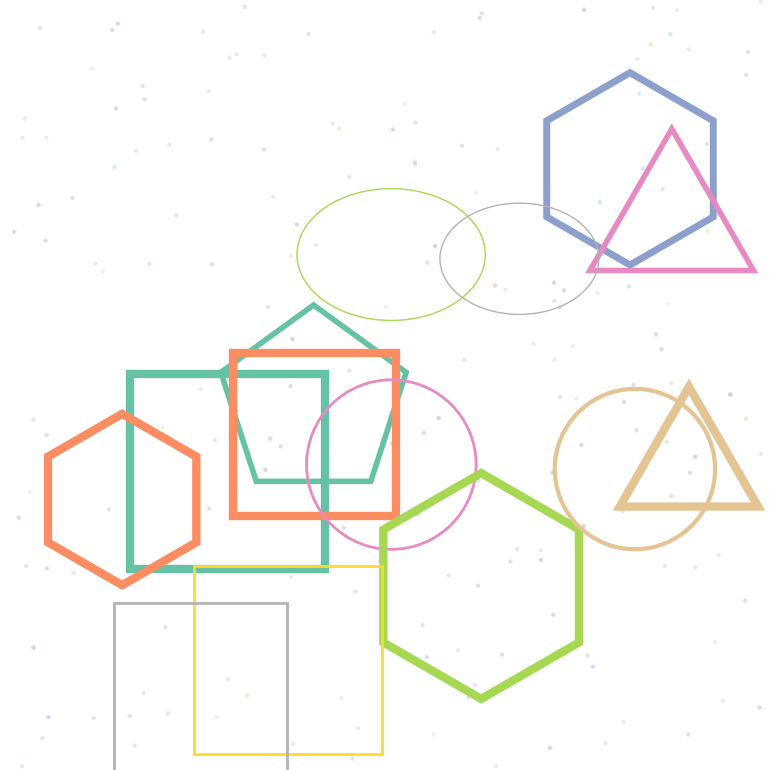[{"shape": "square", "thickness": 3, "radius": 0.63, "center": [0.295, 0.387]}, {"shape": "pentagon", "thickness": 2, "radius": 0.63, "center": [0.407, 0.477]}, {"shape": "square", "thickness": 3, "radius": 0.53, "center": [0.409, 0.436]}, {"shape": "hexagon", "thickness": 3, "radius": 0.56, "center": [0.159, 0.351]}, {"shape": "hexagon", "thickness": 2.5, "radius": 0.62, "center": [0.818, 0.781]}, {"shape": "triangle", "thickness": 2, "radius": 0.61, "center": [0.872, 0.71]}, {"shape": "circle", "thickness": 1, "radius": 0.55, "center": [0.508, 0.397]}, {"shape": "hexagon", "thickness": 3, "radius": 0.73, "center": [0.625, 0.239]}, {"shape": "oval", "thickness": 0.5, "radius": 0.61, "center": [0.508, 0.669]}, {"shape": "square", "thickness": 1, "radius": 0.61, "center": [0.374, 0.143]}, {"shape": "circle", "thickness": 1.5, "radius": 0.52, "center": [0.825, 0.391]}, {"shape": "triangle", "thickness": 3, "radius": 0.52, "center": [0.895, 0.394]}, {"shape": "square", "thickness": 1, "radius": 0.56, "center": [0.26, 0.105]}, {"shape": "oval", "thickness": 0.5, "radius": 0.52, "center": [0.675, 0.664]}]